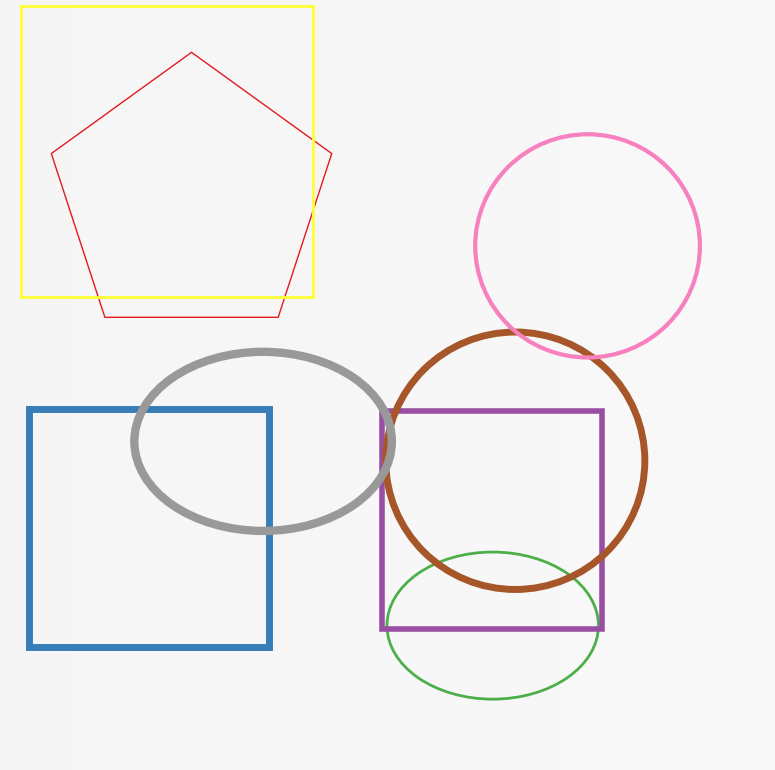[{"shape": "pentagon", "thickness": 0.5, "radius": 0.95, "center": [0.247, 0.742]}, {"shape": "square", "thickness": 2.5, "radius": 0.77, "center": [0.193, 0.314]}, {"shape": "oval", "thickness": 1, "radius": 0.68, "center": [0.636, 0.188]}, {"shape": "square", "thickness": 2, "radius": 0.71, "center": [0.635, 0.324]}, {"shape": "square", "thickness": 1, "radius": 0.94, "center": [0.215, 0.803]}, {"shape": "circle", "thickness": 2.5, "radius": 0.84, "center": [0.665, 0.402]}, {"shape": "circle", "thickness": 1.5, "radius": 0.72, "center": [0.758, 0.681]}, {"shape": "oval", "thickness": 3, "radius": 0.83, "center": [0.339, 0.427]}]